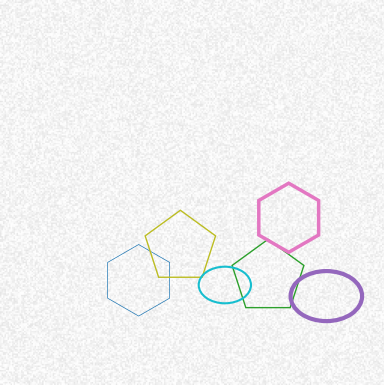[{"shape": "hexagon", "thickness": 0.5, "radius": 0.46, "center": [0.36, 0.272]}, {"shape": "pentagon", "thickness": 1, "radius": 0.49, "center": [0.696, 0.28]}, {"shape": "oval", "thickness": 3, "radius": 0.46, "center": [0.848, 0.231]}, {"shape": "hexagon", "thickness": 2.5, "radius": 0.45, "center": [0.75, 0.434]}, {"shape": "pentagon", "thickness": 1, "radius": 0.48, "center": [0.469, 0.358]}, {"shape": "oval", "thickness": 1.5, "radius": 0.34, "center": [0.584, 0.26]}]